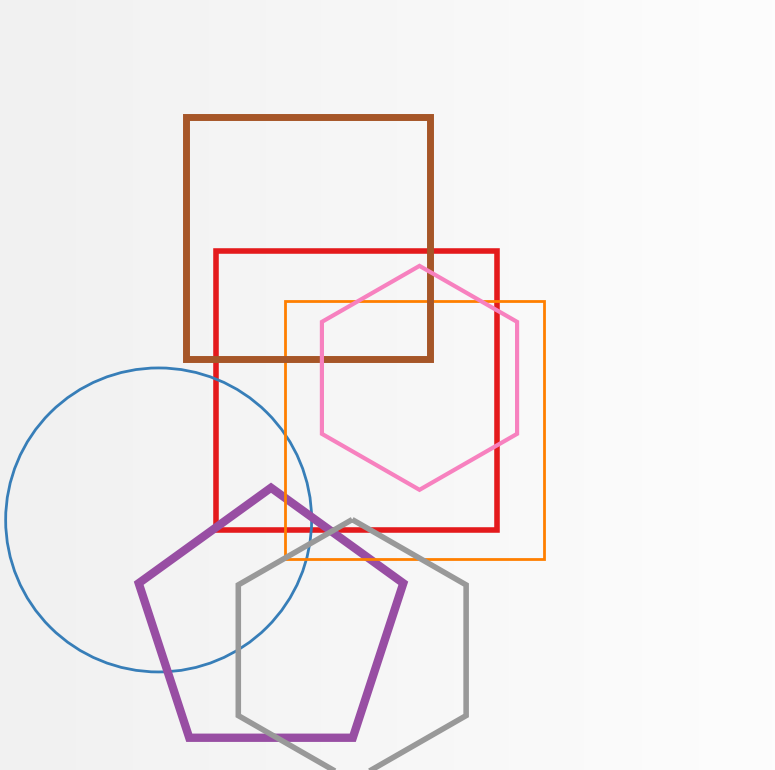[{"shape": "square", "thickness": 2, "radius": 0.91, "center": [0.46, 0.493]}, {"shape": "circle", "thickness": 1, "radius": 0.99, "center": [0.205, 0.325]}, {"shape": "pentagon", "thickness": 3, "radius": 0.9, "center": [0.35, 0.187]}, {"shape": "square", "thickness": 1, "radius": 0.84, "center": [0.535, 0.442]}, {"shape": "square", "thickness": 2.5, "radius": 0.79, "center": [0.398, 0.69]}, {"shape": "hexagon", "thickness": 1.5, "radius": 0.73, "center": [0.541, 0.509]}, {"shape": "hexagon", "thickness": 2, "radius": 0.85, "center": [0.454, 0.156]}]